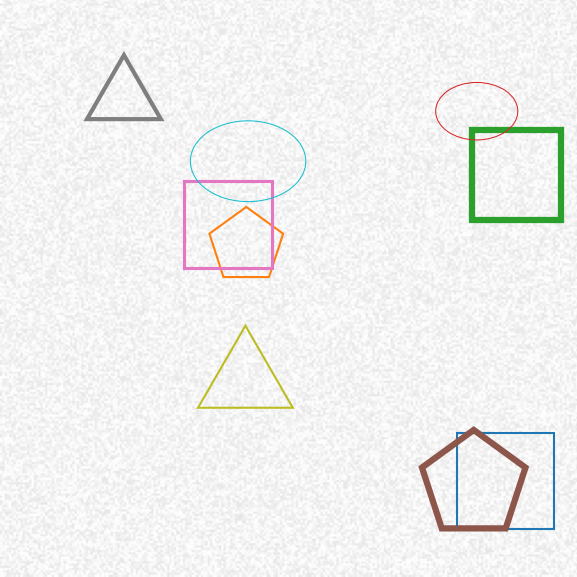[{"shape": "square", "thickness": 1, "radius": 0.42, "center": [0.876, 0.166]}, {"shape": "pentagon", "thickness": 1, "radius": 0.34, "center": [0.426, 0.574]}, {"shape": "square", "thickness": 3, "radius": 0.39, "center": [0.894, 0.696]}, {"shape": "oval", "thickness": 0.5, "radius": 0.36, "center": [0.826, 0.807]}, {"shape": "pentagon", "thickness": 3, "radius": 0.47, "center": [0.82, 0.16]}, {"shape": "square", "thickness": 1.5, "radius": 0.38, "center": [0.395, 0.61]}, {"shape": "triangle", "thickness": 2, "radius": 0.37, "center": [0.215, 0.83]}, {"shape": "triangle", "thickness": 1, "radius": 0.47, "center": [0.425, 0.34]}, {"shape": "oval", "thickness": 0.5, "radius": 0.5, "center": [0.43, 0.72]}]